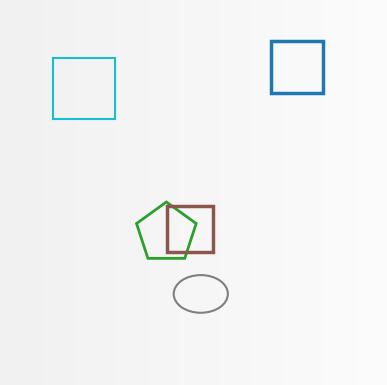[{"shape": "square", "thickness": 2.5, "radius": 0.34, "center": [0.766, 0.827]}, {"shape": "pentagon", "thickness": 2, "radius": 0.4, "center": [0.429, 0.394]}, {"shape": "square", "thickness": 2.5, "radius": 0.3, "center": [0.491, 0.406]}, {"shape": "oval", "thickness": 1.5, "radius": 0.35, "center": [0.518, 0.237]}, {"shape": "square", "thickness": 1.5, "radius": 0.4, "center": [0.218, 0.771]}]